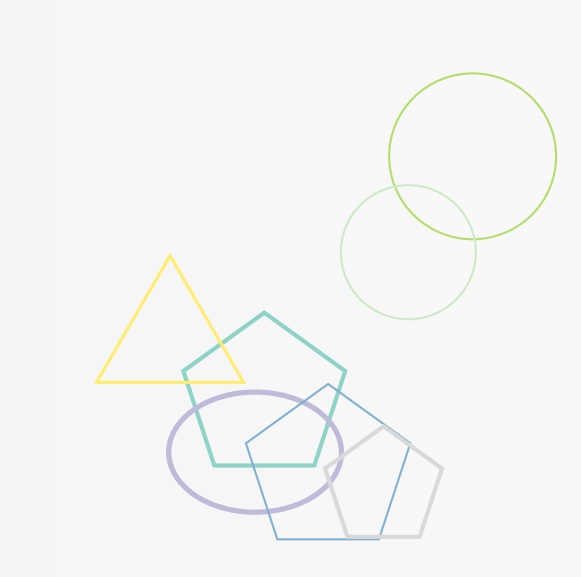[{"shape": "pentagon", "thickness": 2, "radius": 0.73, "center": [0.455, 0.311]}, {"shape": "oval", "thickness": 2.5, "radius": 0.74, "center": [0.439, 0.216]}, {"shape": "pentagon", "thickness": 1, "radius": 0.74, "center": [0.565, 0.186]}, {"shape": "circle", "thickness": 1, "radius": 0.72, "center": [0.813, 0.728]}, {"shape": "pentagon", "thickness": 2, "radius": 0.53, "center": [0.66, 0.155]}, {"shape": "circle", "thickness": 1, "radius": 0.58, "center": [0.702, 0.562]}, {"shape": "triangle", "thickness": 1.5, "radius": 0.73, "center": [0.293, 0.41]}]